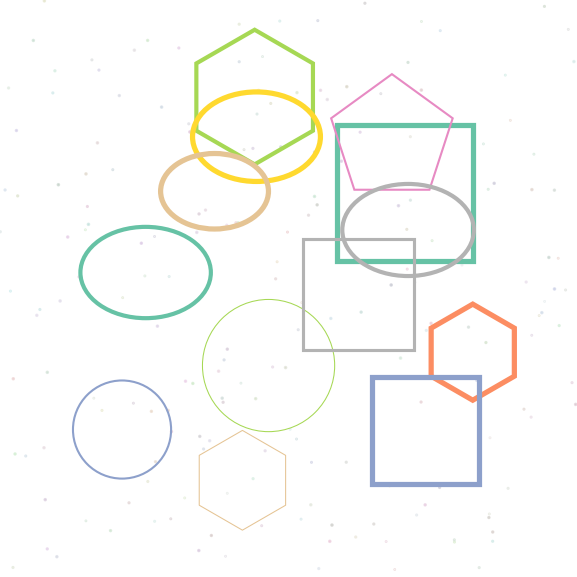[{"shape": "square", "thickness": 2.5, "radius": 0.59, "center": [0.701, 0.665]}, {"shape": "oval", "thickness": 2, "radius": 0.56, "center": [0.252, 0.527]}, {"shape": "hexagon", "thickness": 2.5, "radius": 0.42, "center": [0.819, 0.389]}, {"shape": "circle", "thickness": 1, "radius": 0.42, "center": [0.211, 0.255]}, {"shape": "square", "thickness": 2.5, "radius": 0.46, "center": [0.736, 0.254]}, {"shape": "pentagon", "thickness": 1, "radius": 0.55, "center": [0.679, 0.76]}, {"shape": "circle", "thickness": 0.5, "radius": 0.57, "center": [0.465, 0.366]}, {"shape": "hexagon", "thickness": 2, "radius": 0.58, "center": [0.441, 0.831]}, {"shape": "oval", "thickness": 2.5, "radius": 0.55, "center": [0.444, 0.762]}, {"shape": "hexagon", "thickness": 0.5, "radius": 0.43, "center": [0.42, 0.167]}, {"shape": "oval", "thickness": 2.5, "radius": 0.47, "center": [0.371, 0.668]}, {"shape": "oval", "thickness": 2, "radius": 0.57, "center": [0.707, 0.601]}, {"shape": "square", "thickness": 1.5, "radius": 0.48, "center": [0.621, 0.49]}]